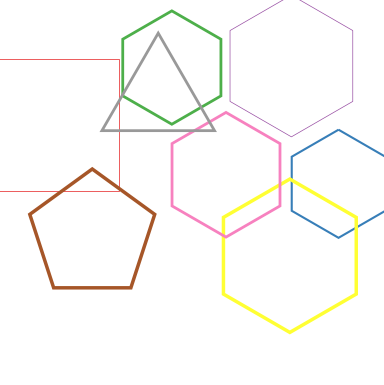[{"shape": "square", "thickness": 0.5, "radius": 0.86, "center": [0.138, 0.675]}, {"shape": "hexagon", "thickness": 1.5, "radius": 0.7, "center": [0.879, 0.523]}, {"shape": "hexagon", "thickness": 2, "radius": 0.74, "center": [0.446, 0.825]}, {"shape": "hexagon", "thickness": 0.5, "radius": 0.92, "center": [0.757, 0.829]}, {"shape": "hexagon", "thickness": 2.5, "radius": 1.0, "center": [0.753, 0.336]}, {"shape": "pentagon", "thickness": 2.5, "radius": 0.85, "center": [0.24, 0.39]}, {"shape": "hexagon", "thickness": 2, "radius": 0.81, "center": [0.587, 0.546]}, {"shape": "triangle", "thickness": 2, "radius": 0.84, "center": [0.411, 0.745]}]